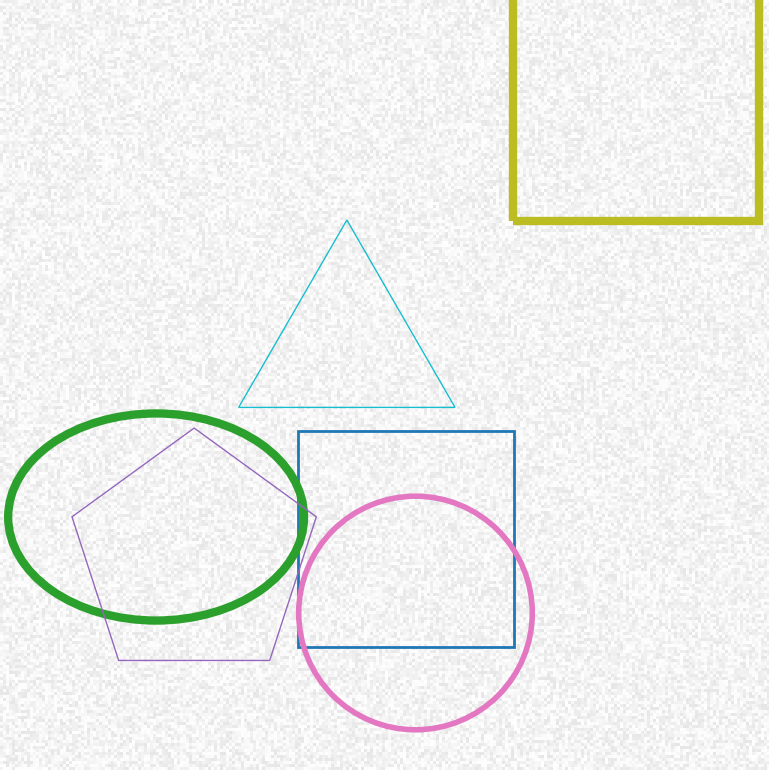[{"shape": "square", "thickness": 1, "radius": 0.7, "center": [0.528, 0.3]}, {"shape": "oval", "thickness": 3, "radius": 0.96, "center": [0.203, 0.329]}, {"shape": "pentagon", "thickness": 0.5, "radius": 0.83, "center": [0.252, 0.277]}, {"shape": "circle", "thickness": 2, "radius": 0.76, "center": [0.54, 0.204]}, {"shape": "square", "thickness": 3, "radius": 0.8, "center": [0.826, 0.873]}, {"shape": "triangle", "thickness": 0.5, "radius": 0.81, "center": [0.45, 0.552]}]